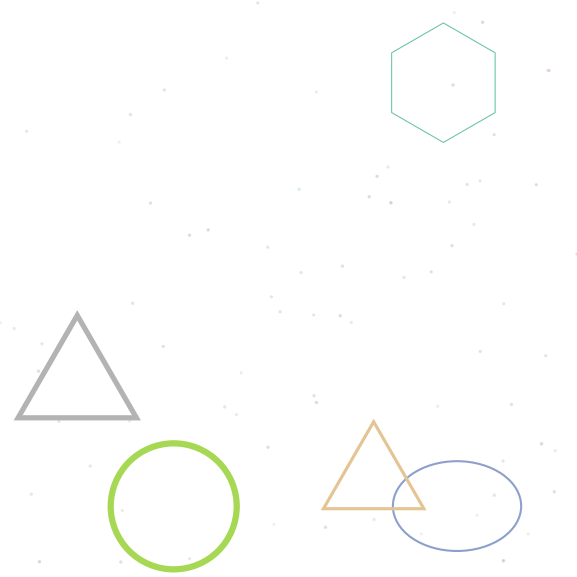[{"shape": "hexagon", "thickness": 0.5, "radius": 0.52, "center": [0.768, 0.856]}, {"shape": "oval", "thickness": 1, "radius": 0.56, "center": [0.791, 0.123]}, {"shape": "circle", "thickness": 3, "radius": 0.55, "center": [0.301, 0.122]}, {"shape": "triangle", "thickness": 1.5, "radius": 0.5, "center": [0.647, 0.168]}, {"shape": "triangle", "thickness": 2.5, "radius": 0.59, "center": [0.134, 0.335]}]